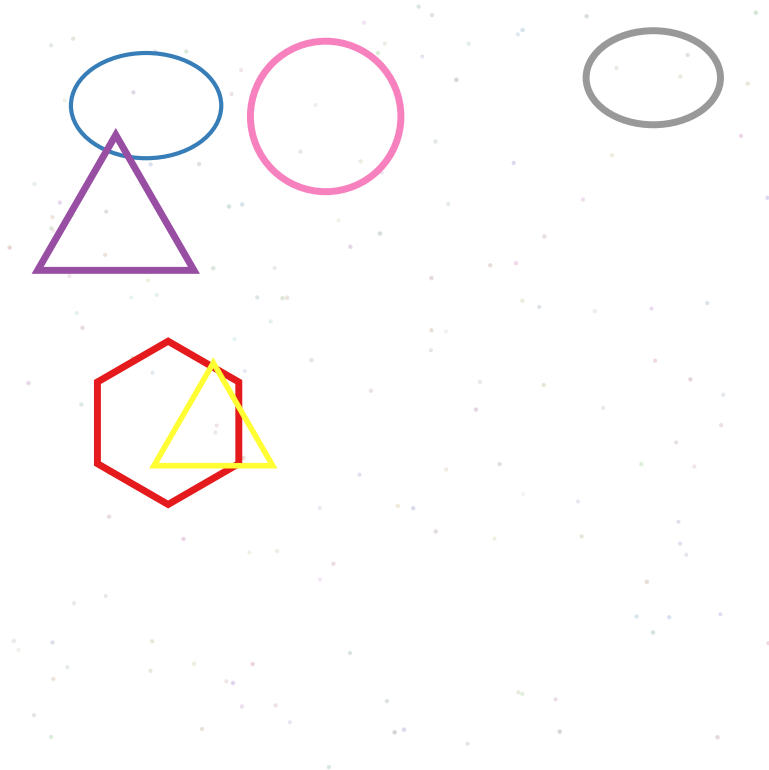[{"shape": "hexagon", "thickness": 2.5, "radius": 0.53, "center": [0.218, 0.451]}, {"shape": "oval", "thickness": 1.5, "radius": 0.49, "center": [0.19, 0.863]}, {"shape": "triangle", "thickness": 2.5, "radius": 0.59, "center": [0.15, 0.708]}, {"shape": "triangle", "thickness": 2, "radius": 0.45, "center": [0.277, 0.44]}, {"shape": "circle", "thickness": 2.5, "radius": 0.49, "center": [0.423, 0.849]}, {"shape": "oval", "thickness": 2.5, "radius": 0.44, "center": [0.848, 0.899]}]